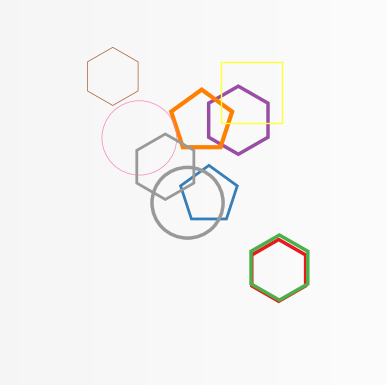[{"shape": "hexagon", "thickness": 2.5, "radius": 0.4, "center": [0.719, 0.298]}, {"shape": "pentagon", "thickness": 2, "radius": 0.38, "center": [0.539, 0.493]}, {"shape": "hexagon", "thickness": 2.5, "radius": 0.42, "center": [0.721, 0.305]}, {"shape": "hexagon", "thickness": 2.5, "radius": 0.44, "center": [0.615, 0.688]}, {"shape": "pentagon", "thickness": 3, "radius": 0.41, "center": [0.52, 0.685]}, {"shape": "square", "thickness": 1, "radius": 0.39, "center": [0.648, 0.76]}, {"shape": "hexagon", "thickness": 0.5, "radius": 0.38, "center": [0.291, 0.802]}, {"shape": "circle", "thickness": 0.5, "radius": 0.48, "center": [0.36, 0.642]}, {"shape": "hexagon", "thickness": 2, "radius": 0.43, "center": [0.427, 0.567]}, {"shape": "circle", "thickness": 2.5, "radius": 0.46, "center": [0.484, 0.473]}]